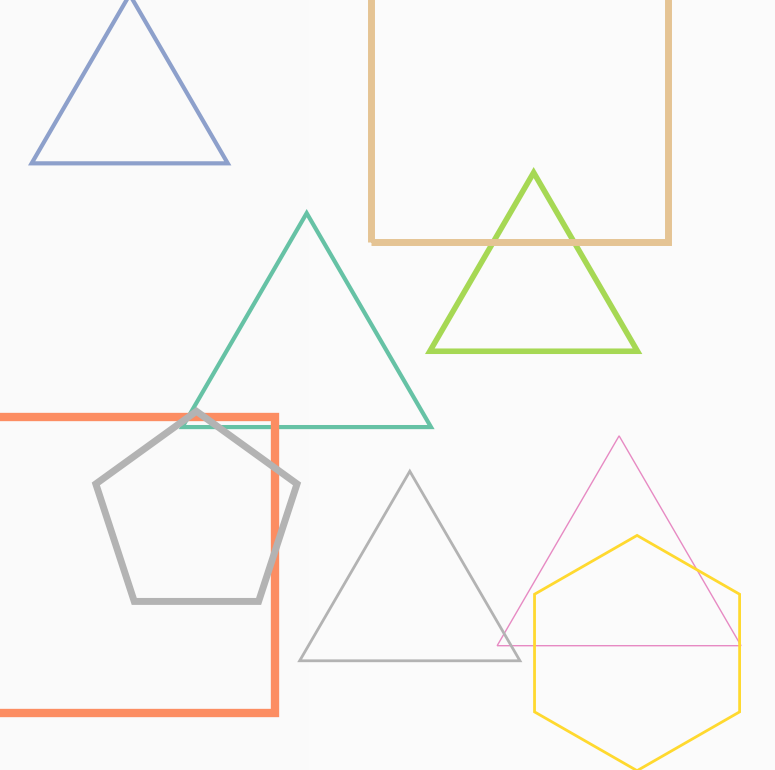[{"shape": "triangle", "thickness": 1.5, "radius": 0.93, "center": [0.396, 0.538]}, {"shape": "square", "thickness": 3, "radius": 0.96, "center": [0.162, 0.266]}, {"shape": "triangle", "thickness": 1.5, "radius": 0.73, "center": [0.167, 0.861]}, {"shape": "triangle", "thickness": 0.5, "radius": 0.91, "center": [0.799, 0.252]}, {"shape": "triangle", "thickness": 2, "radius": 0.77, "center": [0.689, 0.621]}, {"shape": "hexagon", "thickness": 1, "radius": 0.76, "center": [0.822, 0.152]}, {"shape": "square", "thickness": 2.5, "radius": 0.96, "center": [0.67, 0.878]}, {"shape": "pentagon", "thickness": 2.5, "radius": 0.68, "center": [0.253, 0.329]}, {"shape": "triangle", "thickness": 1, "radius": 0.82, "center": [0.529, 0.224]}]